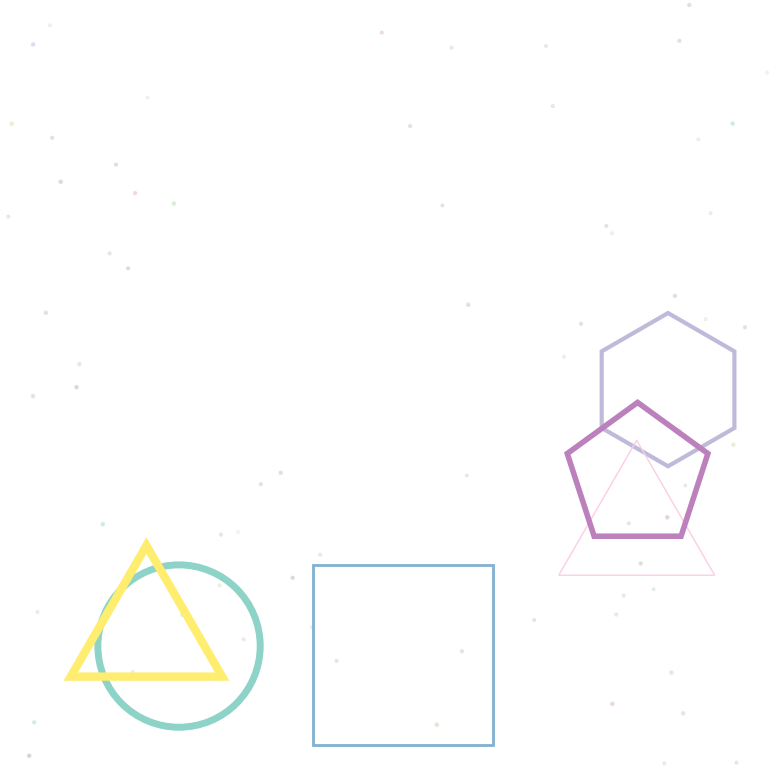[{"shape": "circle", "thickness": 2.5, "radius": 0.53, "center": [0.233, 0.161]}, {"shape": "hexagon", "thickness": 1.5, "radius": 0.5, "center": [0.868, 0.494]}, {"shape": "square", "thickness": 1, "radius": 0.59, "center": [0.523, 0.149]}, {"shape": "triangle", "thickness": 0.5, "radius": 0.58, "center": [0.827, 0.311]}, {"shape": "pentagon", "thickness": 2, "radius": 0.48, "center": [0.828, 0.381]}, {"shape": "triangle", "thickness": 3, "radius": 0.57, "center": [0.19, 0.178]}]